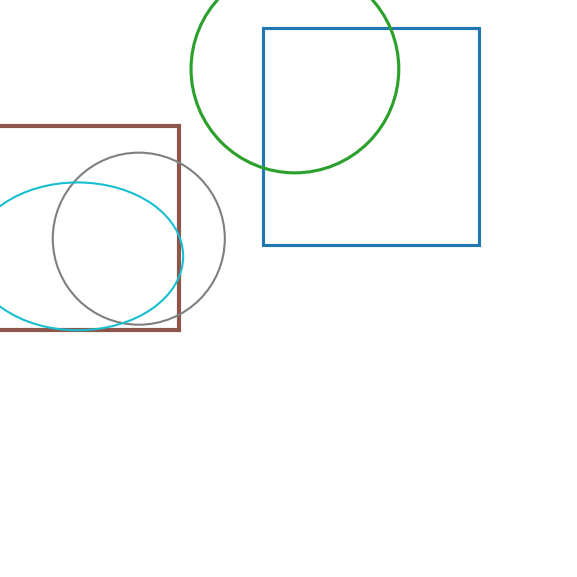[{"shape": "square", "thickness": 1.5, "radius": 0.94, "center": [0.643, 0.763]}, {"shape": "circle", "thickness": 1.5, "radius": 0.9, "center": [0.511, 0.88]}, {"shape": "square", "thickness": 2, "radius": 0.89, "center": [0.132, 0.604]}, {"shape": "circle", "thickness": 1, "radius": 0.74, "center": [0.24, 0.586]}, {"shape": "oval", "thickness": 1, "radius": 0.91, "center": [0.134, 0.555]}]